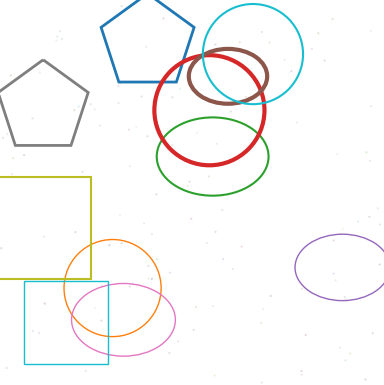[{"shape": "pentagon", "thickness": 2, "radius": 0.64, "center": [0.383, 0.89]}, {"shape": "circle", "thickness": 1, "radius": 0.63, "center": [0.292, 0.252]}, {"shape": "oval", "thickness": 1.5, "radius": 0.73, "center": [0.552, 0.593]}, {"shape": "circle", "thickness": 3, "radius": 0.72, "center": [0.544, 0.714]}, {"shape": "oval", "thickness": 1, "radius": 0.62, "center": [0.89, 0.305]}, {"shape": "oval", "thickness": 3, "radius": 0.51, "center": [0.592, 0.802]}, {"shape": "oval", "thickness": 1, "radius": 0.67, "center": [0.321, 0.169]}, {"shape": "pentagon", "thickness": 2, "radius": 0.61, "center": [0.112, 0.722]}, {"shape": "square", "thickness": 1.5, "radius": 0.66, "center": [0.104, 0.408]}, {"shape": "square", "thickness": 1, "radius": 0.54, "center": [0.171, 0.162]}, {"shape": "circle", "thickness": 1.5, "radius": 0.65, "center": [0.657, 0.86]}]